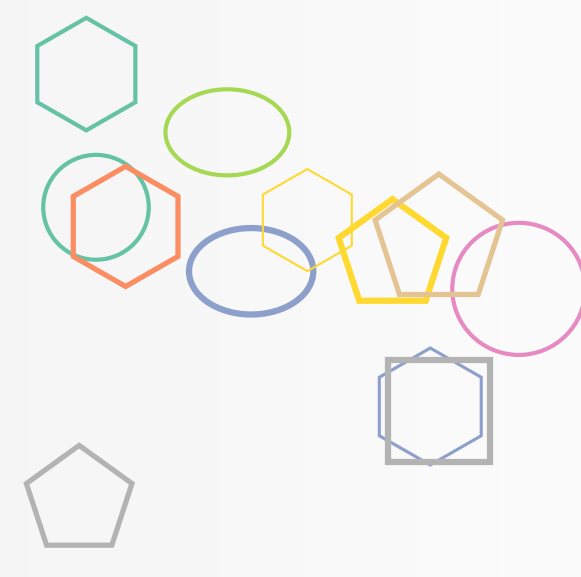[{"shape": "circle", "thickness": 2, "radius": 0.45, "center": [0.165, 0.64]}, {"shape": "hexagon", "thickness": 2, "radius": 0.49, "center": [0.148, 0.871]}, {"shape": "hexagon", "thickness": 2.5, "radius": 0.52, "center": [0.216, 0.607]}, {"shape": "hexagon", "thickness": 1.5, "radius": 0.51, "center": [0.74, 0.295]}, {"shape": "oval", "thickness": 3, "radius": 0.53, "center": [0.432, 0.529]}, {"shape": "circle", "thickness": 2, "radius": 0.57, "center": [0.892, 0.499]}, {"shape": "oval", "thickness": 2, "radius": 0.53, "center": [0.391, 0.77]}, {"shape": "pentagon", "thickness": 3, "radius": 0.49, "center": [0.675, 0.557]}, {"shape": "hexagon", "thickness": 1, "radius": 0.44, "center": [0.529, 0.618]}, {"shape": "pentagon", "thickness": 2.5, "radius": 0.58, "center": [0.755, 0.582]}, {"shape": "square", "thickness": 3, "radius": 0.44, "center": [0.755, 0.287]}, {"shape": "pentagon", "thickness": 2.5, "radius": 0.48, "center": [0.136, 0.132]}]